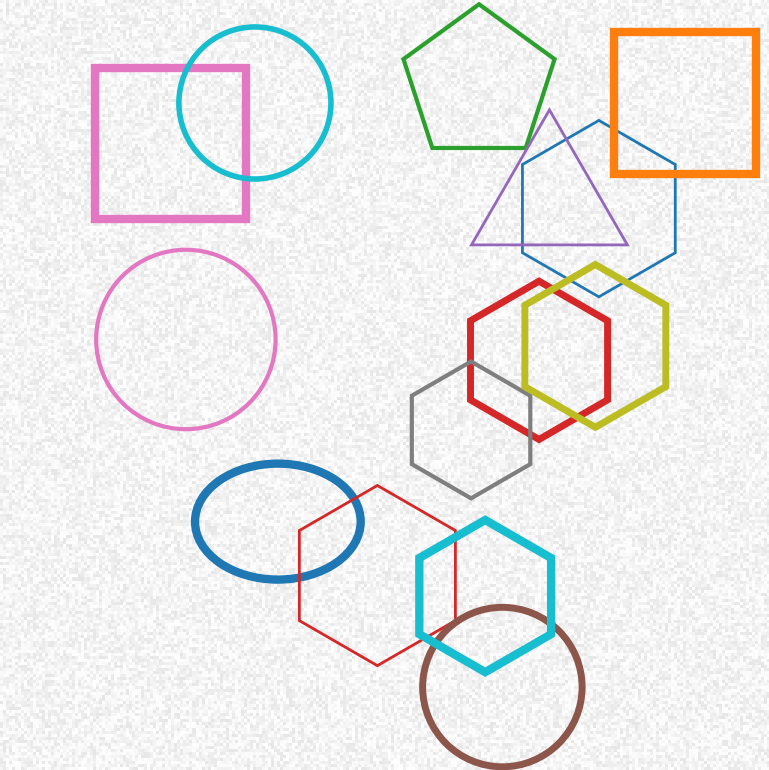[{"shape": "oval", "thickness": 3, "radius": 0.54, "center": [0.361, 0.323]}, {"shape": "hexagon", "thickness": 1, "radius": 0.57, "center": [0.778, 0.729]}, {"shape": "square", "thickness": 3, "radius": 0.46, "center": [0.89, 0.866]}, {"shape": "pentagon", "thickness": 1.5, "radius": 0.52, "center": [0.622, 0.891]}, {"shape": "hexagon", "thickness": 1, "radius": 0.58, "center": [0.49, 0.253]}, {"shape": "hexagon", "thickness": 2.5, "radius": 0.51, "center": [0.7, 0.532]}, {"shape": "triangle", "thickness": 1, "radius": 0.58, "center": [0.714, 0.74]}, {"shape": "circle", "thickness": 2.5, "radius": 0.52, "center": [0.652, 0.108]}, {"shape": "square", "thickness": 3, "radius": 0.49, "center": [0.222, 0.814]}, {"shape": "circle", "thickness": 1.5, "radius": 0.58, "center": [0.241, 0.559]}, {"shape": "hexagon", "thickness": 1.5, "radius": 0.44, "center": [0.612, 0.442]}, {"shape": "hexagon", "thickness": 2.5, "radius": 0.53, "center": [0.773, 0.551]}, {"shape": "hexagon", "thickness": 3, "radius": 0.49, "center": [0.63, 0.226]}, {"shape": "circle", "thickness": 2, "radius": 0.49, "center": [0.331, 0.866]}]